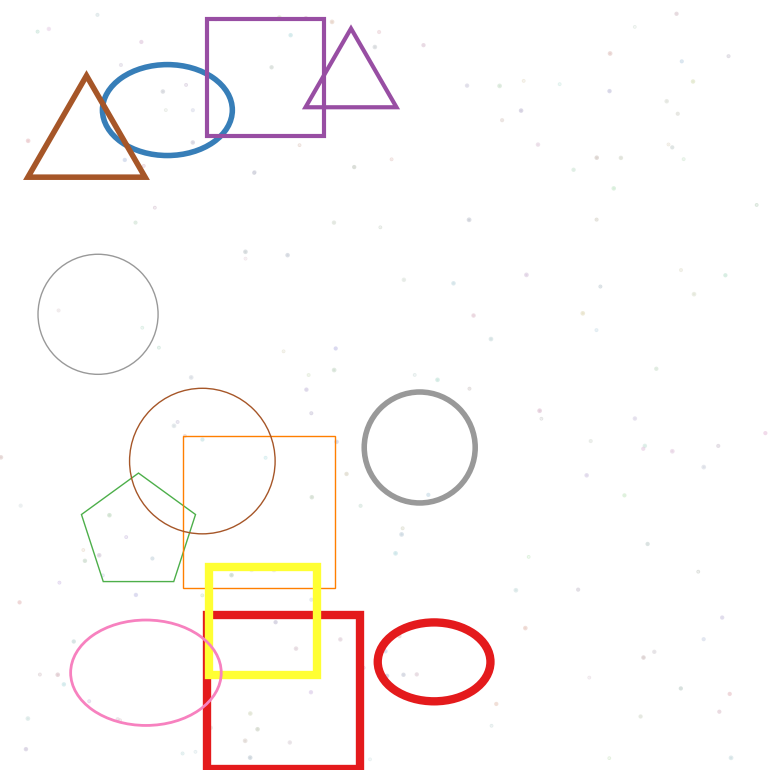[{"shape": "square", "thickness": 3, "radius": 0.5, "center": [0.368, 0.102]}, {"shape": "oval", "thickness": 3, "radius": 0.37, "center": [0.564, 0.14]}, {"shape": "oval", "thickness": 2, "radius": 0.42, "center": [0.217, 0.857]}, {"shape": "pentagon", "thickness": 0.5, "radius": 0.39, "center": [0.18, 0.308]}, {"shape": "square", "thickness": 1.5, "radius": 0.38, "center": [0.345, 0.899]}, {"shape": "triangle", "thickness": 1.5, "radius": 0.34, "center": [0.456, 0.895]}, {"shape": "square", "thickness": 0.5, "radius": 0.49, "center": [0.337, 0.335]}, {"shape": "square", "thickness": 3, "radius": 0.35, "center": [0.341, 0.193]}, {"shape": "circle", "thickness": 0.5, "radius": 0.47, "center": [0.263, 0.401]}, {"shape": "triangle", "thickness": 2, "radius": 0.44, "center": [0.112, 0.814]}, {"shape": "oval", "thickness": 1, "radius": 0.49, "center": [0.19, 0.126]}, {"shape": "circle", "thickness": 2, "radius": 0.36, "center": [0.545, 0.419]}, {"shape": "circle", "thickness": 0.5, "radius": 0.39, "center": [0.127, 0.592]}]